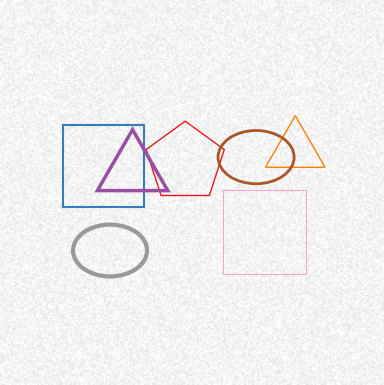[{"shape": "pentagon", "thickness": 1, "radius": 0.53, "center": [0.481, 0.579]}, {"shape": "square", "thickness": 1.5, "radius": 0.53, "center": [0.269, 0.569]}, {"shape": "triangle", "thickness": 2.5, "radius": 0.53, "center": [0.344, 0.558]}, {"shape": "triangle", "thickness": 1, "radius": 0.45, "center": [0.767, 0.61]}, {"shape": "oval", "thickness": 2, "radius": 0.49, "center": [0.665, 0.592]}, {"shape": "square", "thickness": 0.5, "radius": 0.54, "center": [0.687, 0.398]}, {"shape": "oval", "thickness": 3, "radius": 0.48, "center": [0.286, 0.349]}]